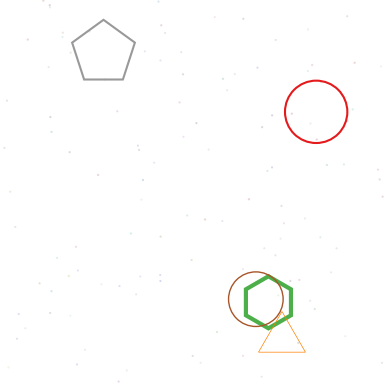[{"shape": "circle", "thickness": 1.5, "radius": 0.4, "center": [0.821, 0.71]}, {"shape": "hexagon", "thickness": 3, "radius": 0.34, "center": [0.697, 0.215]}, {"shape": "triangle", "thickness": 0.5, "radius": 0.35, "center": [0.732, 0.12]}, {"shape": "circle", "thickness": 1, "radius": 0.35, "center": [0.665, 0.223]}, {"shape": "pentagon", "thickness": 1.5, "radius": 0.43, "center": [0.269, 0.863]}]